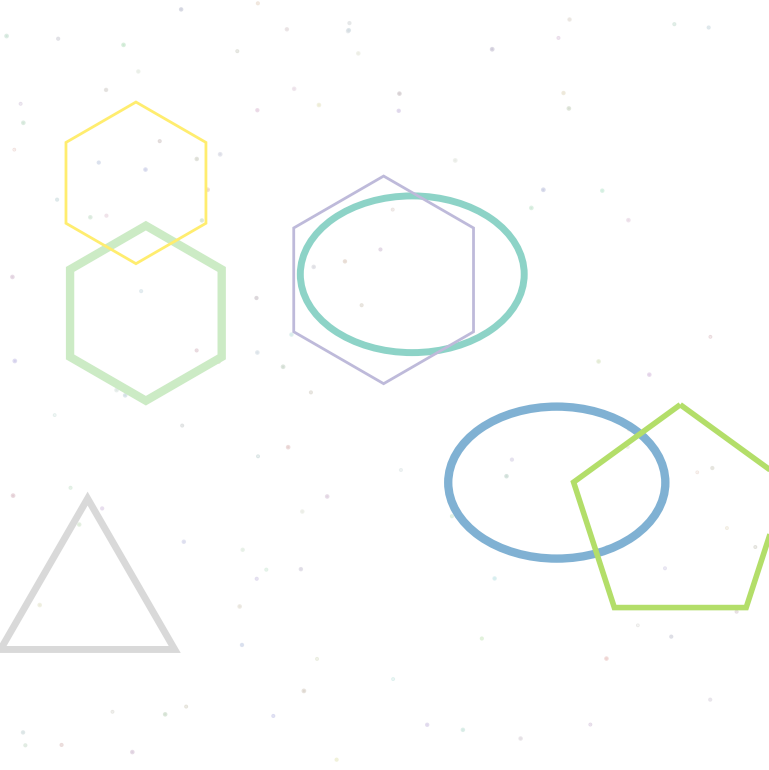[{"shape": "oval", "thickness": 2.5, "radius": 0.73, "center": [0.535, 0.644]}, {"shape": "hexagon", "thickness": 1, "radius": 0.67, "center": [0.498, 0.637]}, {"shape": "oval", "thickness": 3, "radius": 0.7, "center": [0.723, 0.373]}, {"shape": "pentagon", "thickness": 2, "radius": 0.73, "center": [0.883, 0.329]}, {"shape": "triangle", "thickness": 2.5, "radius": 0.65, "center": [0.114, 0.222]}, {"shape": "hexagon", "thickness": 3, "radius": 0.57, "center": [0.189, 0.593]}, {"shape": "hexagon", "thickness": 1, "radius": 0.52, "center": [0.177, 0.763]}]